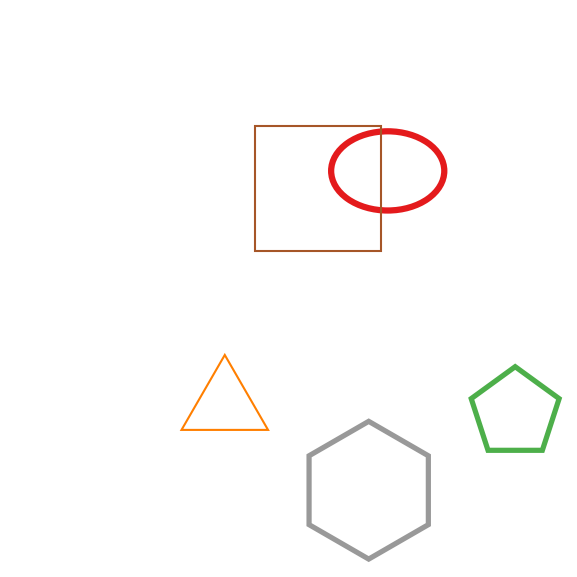[{"shape": "oval", "thickness": 3, "radius": 0.49, "center": [0.671, 0.703]}, {"shape": "pentagon", "thickness": 2.5, "radius": 0.4, "center": [0.892, 0.284]}, {"shape": "triangle", "thickness": 1, "radius": 0.43, "center": [0.389, 0.298]}, {"shape": "square", "thickness": 1, "radius": 0.54, "center": [0.55, 0.673]}, {"shape": "hexagon", "thickness": 2.5, "radius": 0.6, "center": [0.638, 0.15]}]